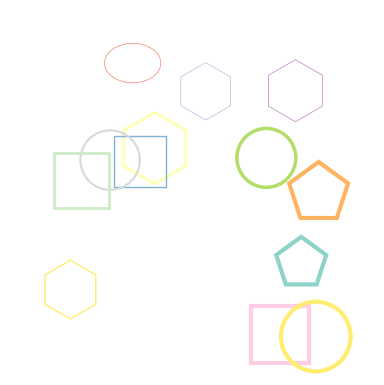[{"shape": "pentagon", "thickness": 3, "radius": 0.34, "center": [0.782, 0.316]}, {"shape": "hexagon", "thickness": 2, "radius": 0.46, "center": [0.402, 0.615]}, {"shape": "hexagon", "thickness": 0.5, "radius": 0.37, "center": [0.534, 0.763]}, {"shape": "oval", "thickness": 0.5, "radius": 0.37, "center": [0.345, 0.836]}, {"shape": "square", "thickness": 1, "radius": 0.33, "center": [0.363, 0.581]}, {"shape": "pentagon", "thickness": 3, "radius": 0.4, "center": [0.828, 0.499]}, {"shape": "circle", "thickness": 2.5, "radius": 0.38, "center": [0.692, 0.59]}, {"shape": "square", "thickness": 3, "radius": 0.37, "center": [0.727, 0.132]}, {"shape": "circle", "thickness": 1.5, "radius": 0.39, "center": [0.286, 0.584]}, {"shape": "hexagon", "thickness": 0.5, "radius": 0.4, "center": [0.767, 0.764]}, {"shape": "square", "thickness": 2, "radius": 0.36, "center": [0.21, 0.532]}, {"shape": "circle", "thickness": 3, "radius": 0.45, "center": [0.82, 0.126]}, {"shape": "hexagon", "thickness": 1, "radius": 0.38, "center": [0.183, 0.248]}]